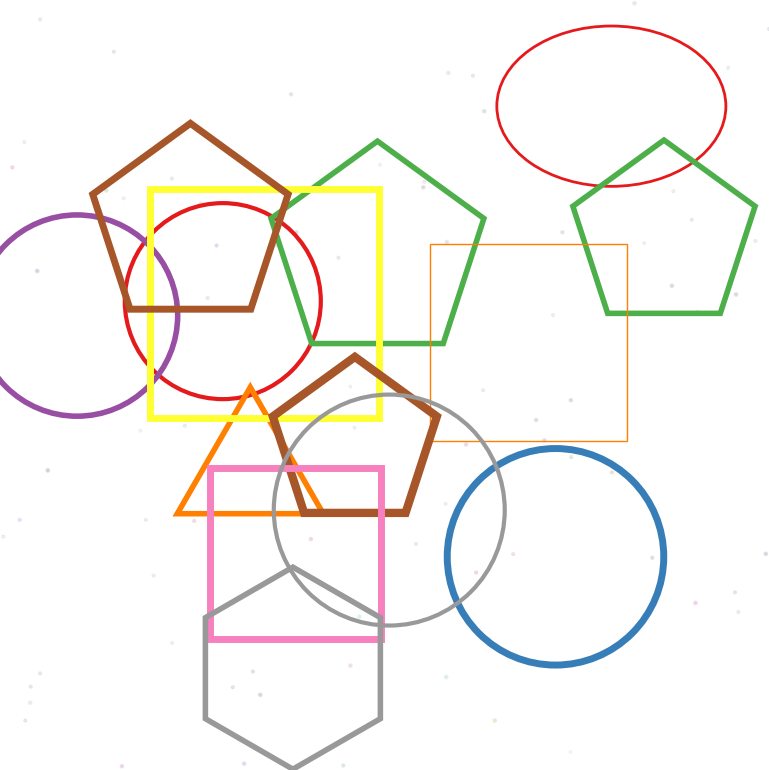[{"shape": "circle", "thickness": 1.5, "radius": 0.64, "center": [0.289, 0.609]}, {"shape": "oval", "thickness": 1, "radius": 0.74, "center": [0.794, 0.862]}, {"shape": "circle", "thickness": 2.5, "radius": 0.7, "center": [0.721, 0.277]}, {"shape": "pentagon", "thickness": 2, "radius": 0.73, "center": [0.49, 0.671]}, {"shape": "pentagon", "thickness": 2, "radius": 0.62, "center": [0.862, 0.694]}, {"shape": "circle", "thickness": 2, "radius": 0.65, "center": [0.1, 0.59]}, {"shape": "square", "thickness": 0.5, "radius": 0.64, "center": [0.686, 0.555]}, {"shape": "triangle", "thickness": 2, "radius": 0.55, "center": [0.325, 0.388]}, {"shape": "square", "thickness": 2.5, "radius": 0.74, "center": [0.343, 0.606]}, {"shape": "pentagon", "thickness": 3, "radius": 0.56, "center": [0.461, 0.425]}, {"shape": "pentagon", "thickness": 2.5, "radius": 0.67, "center": [0.247, 0.706]}, {"shape": "square", "thickness": 2.5, "radius": 0.55, "center": [0.384, 0.281]}, {"shape": "circle", "thickness": 1.5, "radius": 0.75, "center": [0.506, 0.338]}, {"shape": "hexagon", "thickness": 2, "radius": 0.66, "center": [0.38, 0.132]}]